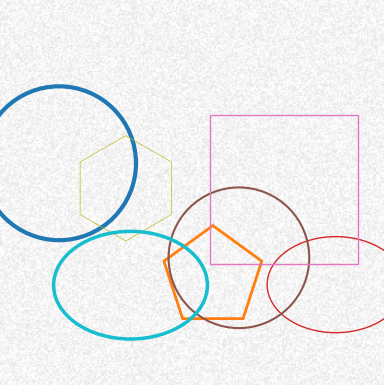[{"shape": "circle", "thickness": 3, "radius": 1.0, "center": [0.153, 0.576]}, {"shape": "pentagon", "thickness": 2, "radius": 0.67, "center": [0.553, 0.28]}, {"shape": "oval", "thickness": 1, "radius": 0.89, "center": [0.872, 0.261]}, {"shape": "circle", "thickness": 1.5, "radius": 0.91, "center": [0.621, 0.33]}, {"shape": "square", "thickness": 1, "radius": 0.96, "center": [0.739, 0.508]}, {"shape": "hexagon", "thickness": 0.5, "radius": 0.68, "center": [0.327, 0.511]}, {"shape": "oval", "thickness": 2.5, "radius": 1.0, "center": [0.339, 0.259]}]